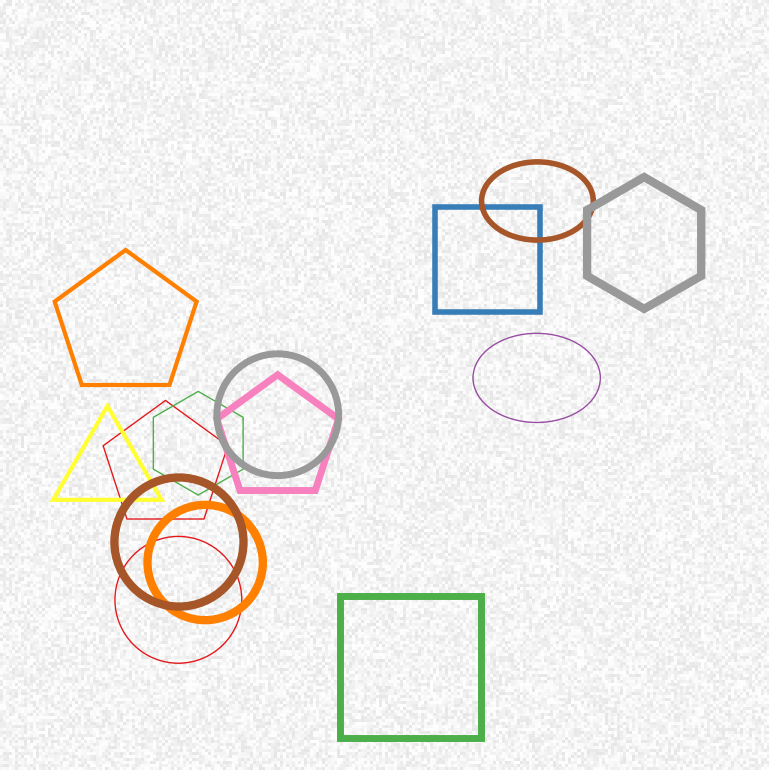[{"shape": "circle", "thickness": 0.5, "radius": 0.41, "center": [0.232, 0.221]}, {"shape": "pentagon", "thickness": 0.5, "radius": 0.43, "center": [0.215, 0.395]}, {"shape": "square", "thickness": 2, "radius": 0.34, "center": [0.633, 0.663]}, {"shape": "hexagon", "thickness": 0.5, "radius": 0.34, "center": [0.257, 0.424]}, {"shape": "square", "thickness": 2.5, "radius": 0.46, "center": [0.533, 0.134]}, {"shape": "oval", "thickness": 0.5, "radius": 0.41, "center": [0.697, 0.509]}, {"shape": "circle", "thickness": 3, "radius": 0.37, "center": [0.266, 0.269]}, {"shape": "pentagon", "thickness": 1.5, "radius": 0.48, "center": [0.163, 0.578]}, {"shape": "triangle", "thickness": 1.5, "radius": 0.41, "center": [0.14, 0.391]}, {"shape": "circle", "thickness": 3, "radius": 0.42, "center": [0.232, 0.296]}, {"shape": "oval", "thickness": 2, "radius": 0.36, "center": [0.698, 0.739]}, {"shape": "pentagon", "thickness": 2.5, "radius": 0.42, "center": [0.361, 0.43]}, {"shape": "circle", "thickness": 2.5, "radius": 0.4, "center": [0.361, 0.461]}, {"shape": "hexagon", "thickness": 3, "radius": 0.43, "center": [0.837, 0.684]}]